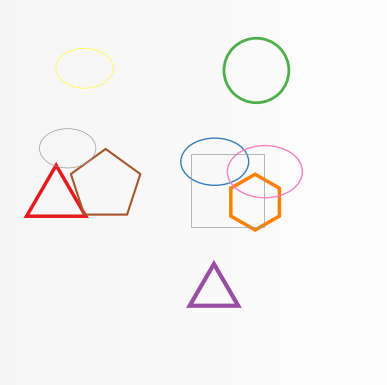[{"shape": "triangle", "thickness": 2.5, "radius": 0.44, "center": [0.145, 0.482]}, {"shape": "oval", "thickness": 1, "radius": 0.44, "center": [0.554, 0.58]}, {"shape": "circle", "thickness": 2, "radius": 0.42, "center": [0.662, 0.817]}, {"shape": "triangle", "thickness": 3, "radius": 0.36, "center": [0.552, 0.242]}, {"shape": "hexagon", "thickness": 2.5, "radius": 0.36, "center": [0.658, 0.475]}, {"shape": "oval", "thickness": 0.5, "radius": 0.37, "center": [0.218, 0.823]}, {"shape": "pentagon", "thickness": 1.5, "radius": 0.47, "center": [0.273, 0.519]}, {"shape": "oval", "thickness": 1, "radius": 0.48, "center": [0.684, 0.554]}, {"shape": "square", "thickness": 0.5, "radius": 0.48, "center": [0.587, 0.504]}, {"shape": "oval", "thickness": 0.5, "radius": 0.36, "center": [0.175, 0.615]}]